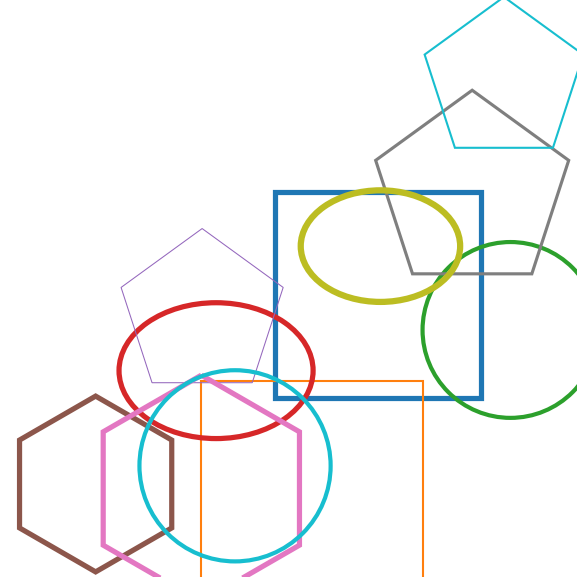[{"shape": "square", "thickness": 2.5, "radius": 0.89, "center": [0.655, 0.489]}, {"shape": "square", "thickness": 1, "radius": 0.96, "center": [0.54, 0.147]}, {"shape": "circle", "thickness": 2, "radius": 0.76, "center": [0.884, 0.428]}, {"shape": "oval", "thickness": 2.5, "radius": 0.84, "center": [0.374, 0.357]}, {"shape": "pentagon", "thickness": 0.5, "radius": 0.74, "center": [0.35, 0.456]}, {"shape": "hexagon", "thickness": 2.5, "radius": 0.76, "center": [0.166, 0.161]}, {"shape": "hexagon", "thickness": 2.5, "radius": 0.98, "center": [0.349, 0.153]}, {"shape": "pentagon", "thickness": 1.5, "radius": 0.88, "center": [0.818, 0.667]}, {"shape": "oval", "thickness": 3, "radius": 0.69, "center": [0.659, 0.573]}, {"shape": "circle", "thickness": 2, "radius": 0.83, "center": [0.407, 0.193]}, {"shape": "pentagon", "thickness": 1, "radius": 0.72, "center": [0.873, 0.86]}]